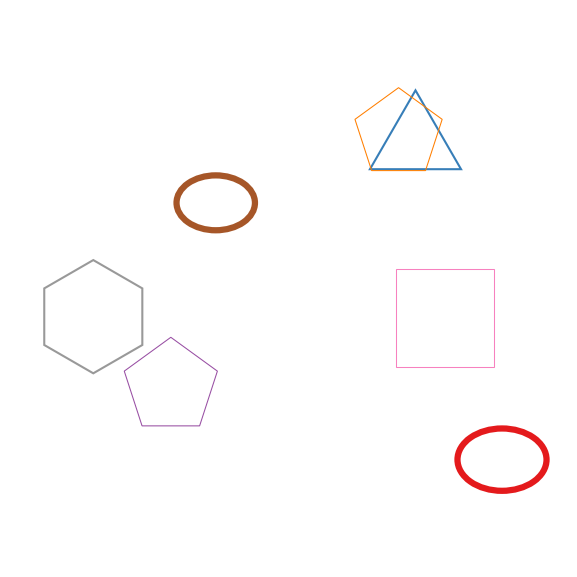[{"shape": "oval", "thickness": 3, "radius": 0.39, "center": [0.869, 0.203]}, {"shape": "triangle", "thickness": 1, "radius": 0.46, "center": [0.719, 0.752]}, {"shape": "pentagon", "thickness": 0.5, "radius": 0.42, "center": [0.296, 0.33]}, {"shape": "pentagon", "thickness": 0.5, "radius": 0.4, "center": [0.69, 0.768]}, {"shape": "oval", "thickness": 3, "radius": 0.34, "center": [0.374, 0.648]}, {"shape": "square", "thickness": 0.5, "radius": 0.42, "center": [0.771, 0.448]}, {"shape": "hexagon", "thickness": 1, "radius": 0.49, "center": [0.162, 0.451]}]